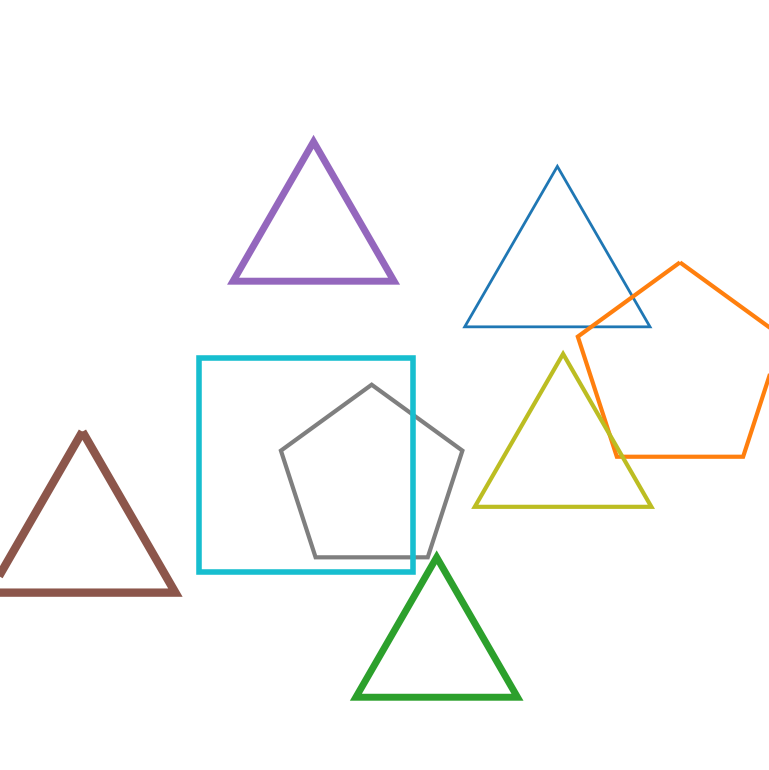[{"shape": "triangle", "thickness": 1, "radius": 0.69, "center": [0.724, 0.645]}, {"shape": "pentagon", "thickness": 1.5, "radius": 0.7, "center": [0.883, 0.52]}, {"shape": "triangle", "thickness": 2.5, "radius": 0.61, "center": [0.567, 0.155]}, {"shape": "triangle", "thickness": 2.5, "radius": 0.6, "center": [0.407, 0.695]}, {"shape": "triangle", "thickness": 3, "radius": 0.7, "center": [0.107, 0.3]}, {"shape": "pentagon", "thickness": 1.5, "radius": 0.62, "center": [0.483, 0.376]}, {"shape": "triangle", "thickness": 1.5, "radius": 0.66, "center": [0.731, 0.408]}, {"shape": "square", "thickness": 2, "radius": 0.69, "center": [0.398, 0.396]}]